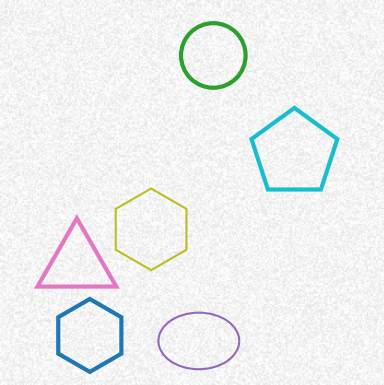[{"shape": "hexagon", "thickness": 3, "radius": 0.47, "center": [0.233, 0.129]}, {"shape": "circle", "thickness": 3, "radius": 0.42, "center": [0.554, 0.856]}, {"shape": "oval", "thickness": 1.5, "radius": 0.52, "center": [0.516, 0.114]}, {"shape": "triangle", "thickness": 3, "radius": 0.59, "center": [0.2, 0.315]}, {"shape": "hexagon", "thickness": 1.5, "radius": 0.53, "center": [0.392, 0.404]}, {"shape": "pentagon", "thickness": 3, "radius": 0.59, "center": [0.765, 0.603]}]